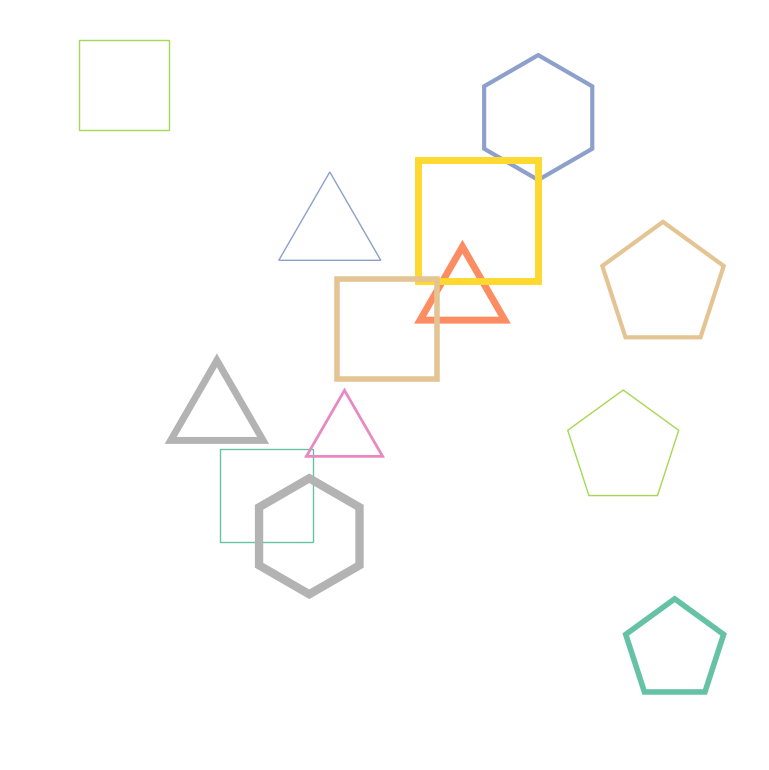[{"shape": "pentagon", "thickness": 2, "radius": 0.33, "center": [0.876, 0.155]}, {"shape": "square", "thickness": 0.5, "radius": 0.3, "center": [0.346, 0.357]}, {"shape": "triangle", "thickness": 2.5, "radius": 0.32, "center": [0.601, 0.616]}, {"shape": "triangle", "thickness": 0.5, "radius": 0.38, "center": [0.428, 0.7]}, {"shape": "hexagon", "thickness": 1.5, "radius": 0.41, "center": [0.699, 0.847]}, {"shape": "triangle", "thickness": 1, "radius": 0.29, "center": [0.447, 0.436]}, {"shape": "pentagon", "thickness": 0.5, "radius": 0.38, "center": [0.809, 0.418]}, {"shape": "square", "thickness": 0.5, "radius": 0.29, "center": [0.161, 0.889]}, {"shape": "square", "thickness": 2.5, "radius": 0.39, "center": [0.621, 0.713]}, {"shape": "pentagon", "thickness": 1.5, "radius": 0.41, "center": [0.861, 0.629]}, {"shape": "square", "thickness": 2, "radius": 0.32, "center": [0.503, 0.572]}, {"shape": "hexagon", "thickness": 3, "radius": 0.38, "center": [0.402, 0.304]}, {"shape": "triangle", "thickness": 2.5, "radius": 0.35, "center": [0.282, 0.463]}]